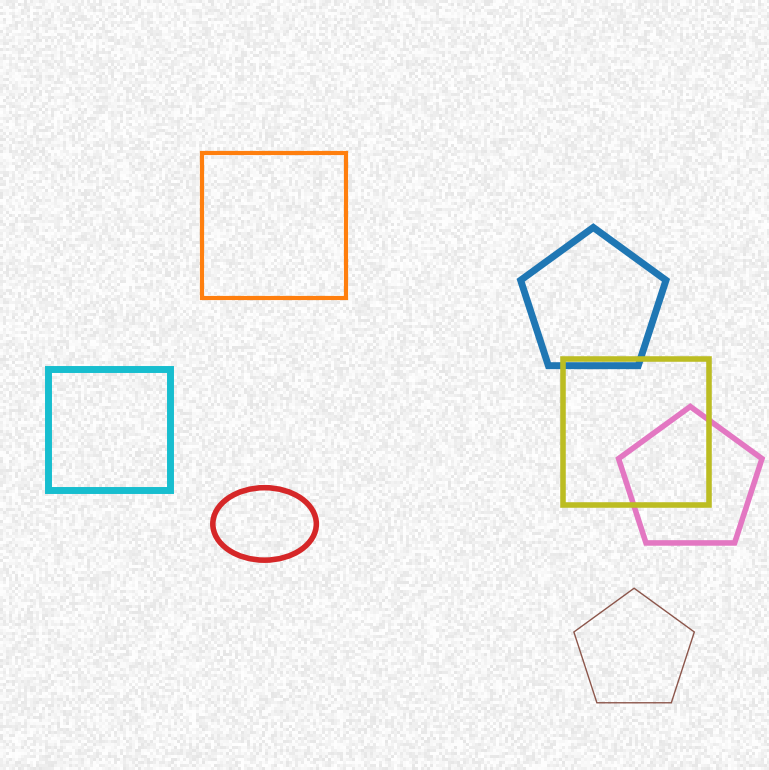[{"shape": "pentagon", "thickness": 2.5, "radius": 0.5, "center": [0.771, 0.605]}, {"shape": "square", "thickness": 1.5, "radius": 0.47, "center": [0.356, 0.707]}, {"shape": "oval", "thickness": 2, "radius": 0.34, "center": [0.344, 0.32]}, {"shape": "pentagon", "thickness": 0.5, "radius": 0.41, "center": [0.824, 0.154]}, {"shape": "pentagon", "thickness": 2, "radius": 0.49, "center": [0.896, 0.374]}, {"shape": "square", "thickness": 2, "radius": 0.47, "center": [0.826, 0.439]}, {"shape": "square", "thickness": 2.5, "radius": 0.4, "center": [0.142, 0.442]}]